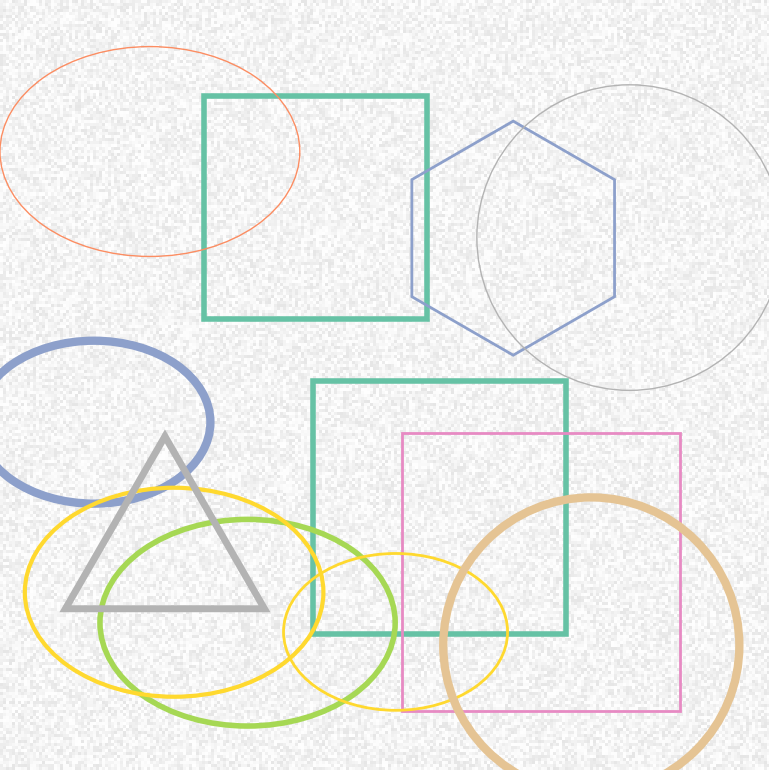[{"shape": "square", "thickness": 2, "radius": 0.72, "center": [0.41, 0.73]}, {"shape": "square", "thickness": 2, "radius": 0.82, "center": [0.57, 0.341]}, {"shape": "oval", "thickness": 0.5, "radius": 0.97, "center": [0.195, 0.803]}, {"shape": "oval", "thickness": 3, "radius": 0.76, "center": [0.122, 0.452]}, {"shape": "hexagon", "thickness": 1, "radius": 0.76, "center": [0.666, 0.691]}, {"shape": "square", "thickness": 1, "radius": 0.9, "center": [0.703, 0.257]}, {"shape": "oval", "thickness": 2, "radius": 0.96, "center": [0.322, 0.191]}, {"shape": "oval", "thickness": 1.5, "radius": 0.97, "center": [0.226, 0.231]}, {"shape": "oval", "thickness": 1, "radius": 0.73, "center": [0.514, 0.179]}, {"shape": "circle", "thickness": 3, "radius": 0.96, "center": [0.768, 0.162]}, {"shape": "circle", "thickness": 0.5, "radius": 0.99, "center": [0.818, 0.691]}, {"shape": "triangle", "thickness": 2.5, "radius": 0.75, "center": [0.214, 0.284]}]